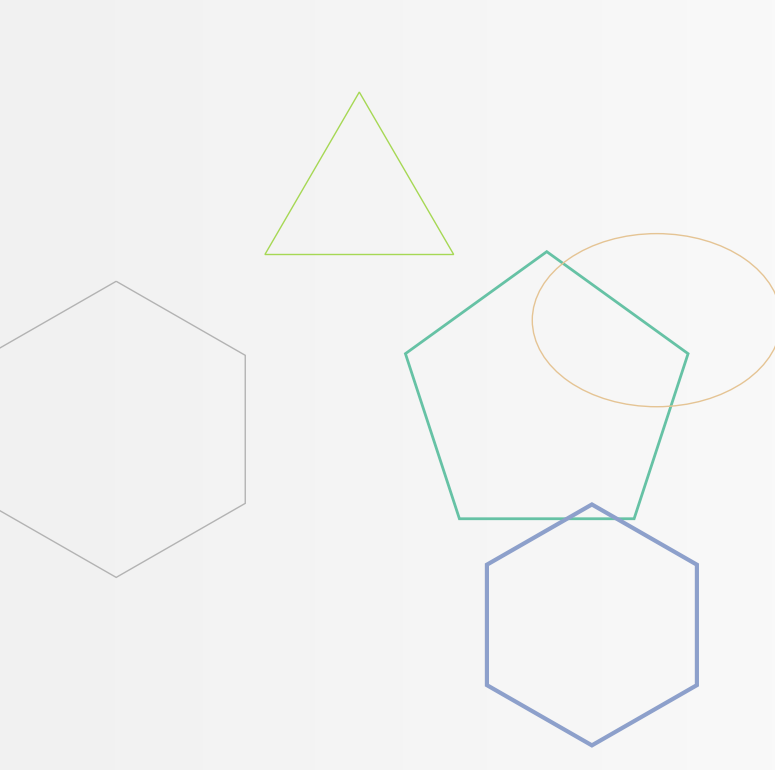[{"shape": "pentagon", "thickness": 1, "radius": 0.96, "center": [0.705, 0.481]}, {"shape": "hexagon", "thickness": 1.5, "radius": 0.78, "center": [0.764, 0.188]}, {"shape": "triangle", "thickness": 0.5, "radius": 0.7, "center": [0.464, 0.74]}, {"shape": "oval", "thickness": 0.5, "radius": 0.8, "center": [0.847, 0.584]}, {"shape": "hexagon", "thickness": 0.5, "radius": 0.96, "center": [0.15, 0.442]}]